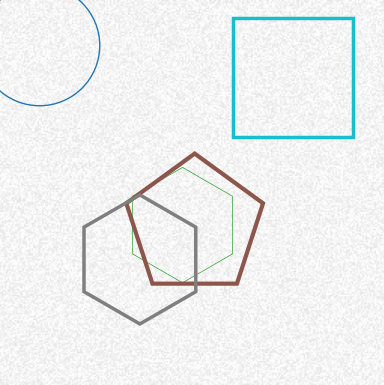[{"shape": "circle", "thickness": 1, "radius": 0.78, "center": [0.103, 0.882]}, {"shape": "hexagon", "thickness": 0.5, "radius": 0.75, "center": [0.474, 0.415]}, {"shape": "pentagon", "thickness": 3, "radius": 0.93, "center": [0.506, 0.414]}, {"shape": "hexagon", "thickness": 2.5, "radius": 0.84, "center": [0.363, 0.326]}, {"shape": "square", "thickness": 2.5, "radius": 0.78, "center": [0.761, 0.799]}]